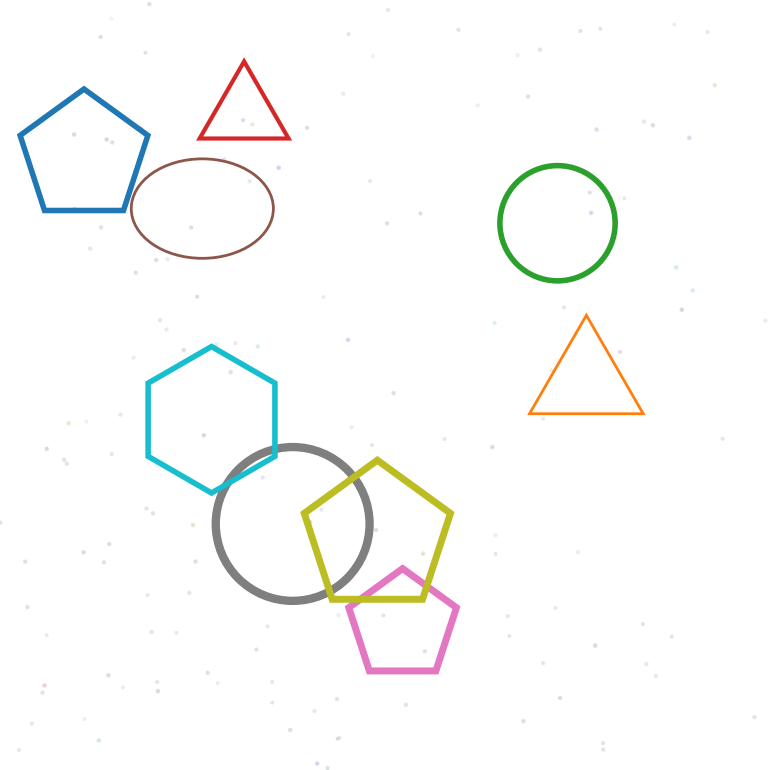[{"shape": "pentagon", "thickness": 2, "radius": 0.44, "center": [0.109, 0.797]}, {"shape": "triangle", "thickness": 1, "radius": 0.43, "center": [0.762, 0.505]}, {"shape": "circle", "thickness": 2, "radius": 0.37, "center": [0.724, 0.71]}, {"shape": "triangle", "thickness": 1.5, "radius": 0.33, "center": [0.317, 0.853]}, {"shape": "oval", "thickness": 1, "radius": 0.46, "center": [0.263, 0.729]}, {"shape": "pentagon", "thickness": 2.5, "radius": 0.37, "center": [0.523, 0.188]}, {"shape": "circle", "thickness": 3, "radius": 0.5, "center": [0.38, 0.32]}, {"shape": "pentagon", "thickness": 2.5, "radius": 0.5, "center": [0.49, 0.302]}, {"shape": "hexagon", "thickness": 2, "radius": 0.48, "center": [0.275, 0.455]}]